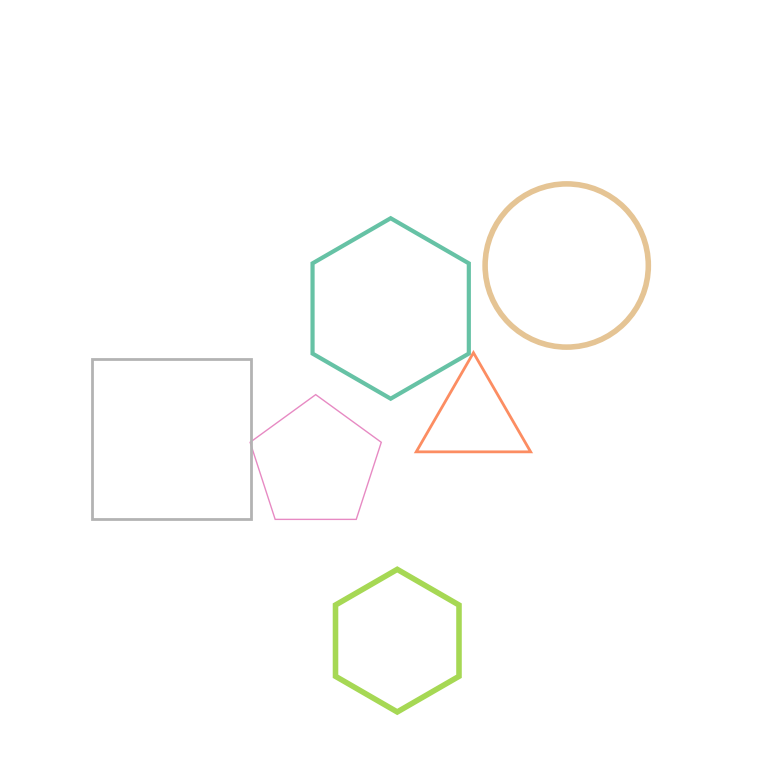[{"shape": "hexagon", "thickness": 1.5, "radius": 0.59, "center": [0.507, 0.599]}, {"shape": "triangle", "thickness": 1, "radius": 0.43, "center": [0.615, 0.456]}, {"shape": "pentagon", "thickness": 0.5, "radius": 0.45, "center": [0.41, 0.398]}, {"shape": "hexagon", "thickness": 2, "radius": 0.46, "center": [0.516, 0.168]}, {"shape": "circle", "thickness": 2, "radius": 0.53, "center": [0.736, 0.655]}, {"shape": "square", "thickness": 1, "radius": 0.52, "center": [0.223, 0.43]}]